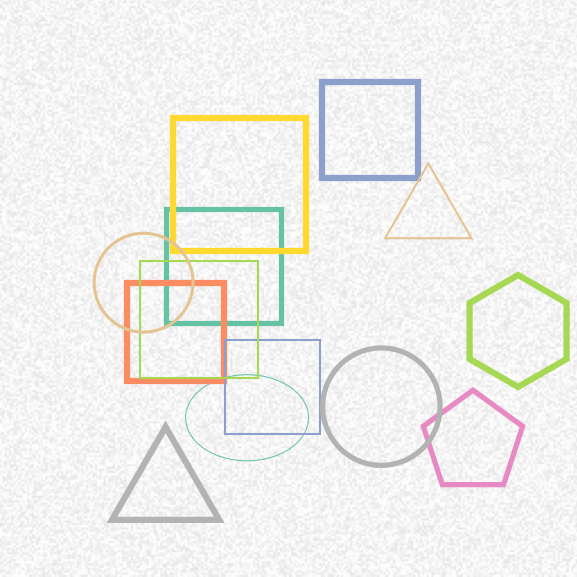[{"shape": "square", "thickness": 2.5, "radius": 0.5, "center": [0.387, 0.539]}, {"shape": "oval", "thickness": 0.5, "radius": 0.53, "center": [0.428, 0.276]}, {"shape": "square", "thickness": 3, "radius": 0.42, "center": [0.304, 0.424]}, {"shape": "square", "thickness": 3, "radius": 0.41, "center": [0.641, 0.774]}, {"shape": "square", "thickness": 1, "radius": 0.41, "center": [0.472, 0.329]}, {"shape": "pentagon", "thickness": 2.5, "radius": 0.45, "center": [0.819, 0.233]}, {"shape": "hexagon", "thickness": 3, "radius": 0.48, "center": [0.897, 0.426]}, {"shape": "square", "thickness": 1, "radius": 0.51, "center": [0.344, 0.446]}, {"shape": "square", "thickness": 3, "radius": 0.57, "center": [0.414, 0.68]}, {"shape": "circle", "thickness": 1.5, "radius": 0.43, "center": [0.249, 0.51]}, {"shape": "triangle", "thickness": 1, "radius": 0.43, "center": [0.742, 0.63]}, {"shape": "circle", "thickness": 2.5, "radius": 0.51, "center": [0.66, 0.295]}, {"shape": "triangle", "thickness": 3, "radius": 0.54, "center": [0.287, 0.153]}]